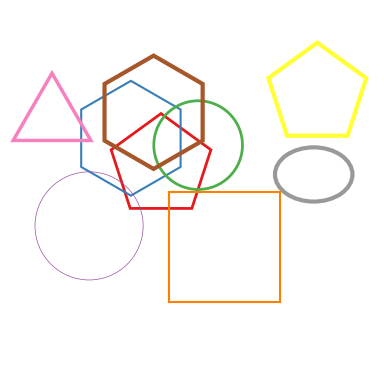[{"shape": "pentagon", "thickness": 2, "radius": 0.68, "center": [0.418, 0.569]}, {"shape": "hexagon", "thickness": 1.5, "radius": 0.75, "center": [0.34, 0.641]}, {"shape": "circle", "thickness": 2, "radius": 0.58, "center": [0.515, 0.623]}, {"shape": "circle", "thickness": 0.5, "radius": 0.7, "center": [0.231, 0.413]}, {"shape": "square", "thickness": 1.5, "radius": 0.72, "center": [0.583, 0.359]}, {"shape": "pentagon", "thickness": 3, "radius": 0.67, "center": [0.824, 0.756]}, {"shape": "hexagon", "thickness": 3, "radius": 0.74, "center": [0.399, 0.708]}, {"shape": "triangle", "thickness": 2.5, "radius": 0.58, "center": [0.135, 0.693]}, {"shape": "oval", "thickness": 3, "radius": 0.5, "center": [0.815, 0.547]}]